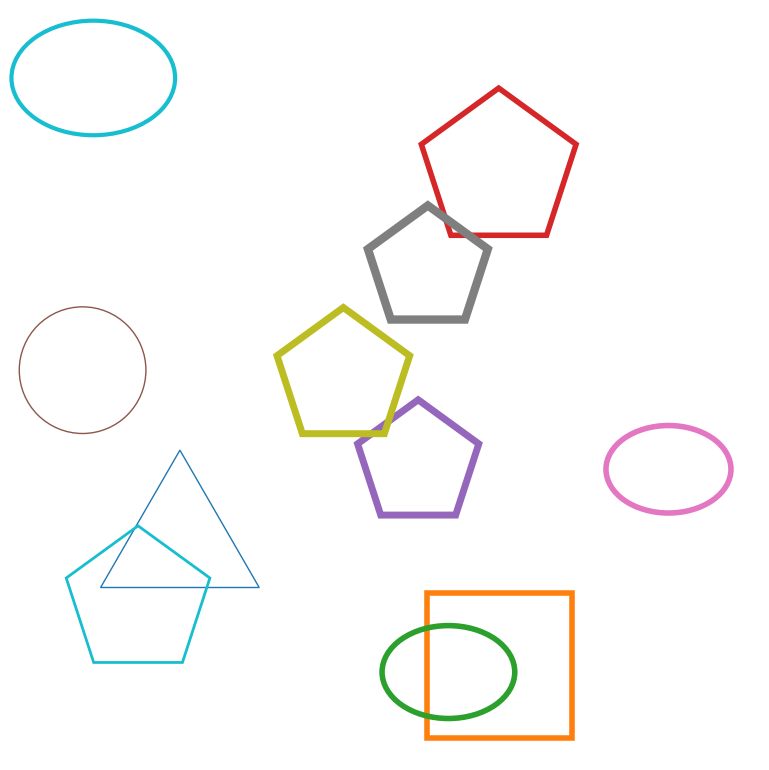[{"shape": "triangle", "thickness": 0.5, "radius": 0.59, "center": [0.234, 0.296]}, {"shape": "square", "thickness": 2, "radius": 0.47, "center": [0.649, 0.136]}, {"shape": "oval", "thickness": 2, "radius": 0.43, "center": [0.582, 0.127]}, {"shape": "pentagon", "thickness": 2, "radius": 0.53, "center": [0.648, 0.78]}, {"shape": "pentagon", "thickness": 2.5, "radius": 0.41, "center": [0.543, 0.398]}, {"shape": "circle", "thickness": 0.5, "radius": 0.41, "center": [0.107, 0.519]}, {"shape": "oval", "thickness": 2, "radius": 0.41, "center": [0.868, 0.391]}, {"shape": "pentagon", "thickness": 3, "radius": 0.41, "center": [0.556, 0.651]}, {"shape": "pentagon", "thickness": 2.5, "radius": 0.45, "center": [0.446, 0.51]}, {"shape": "oval", "thickness": 1.5, "radius": 0.53, "center": [0.121, 0.899]}, {"shape": "pentagon", "thickness": 1, "radius": 0.49, "center": [0.179, 0.219]}]